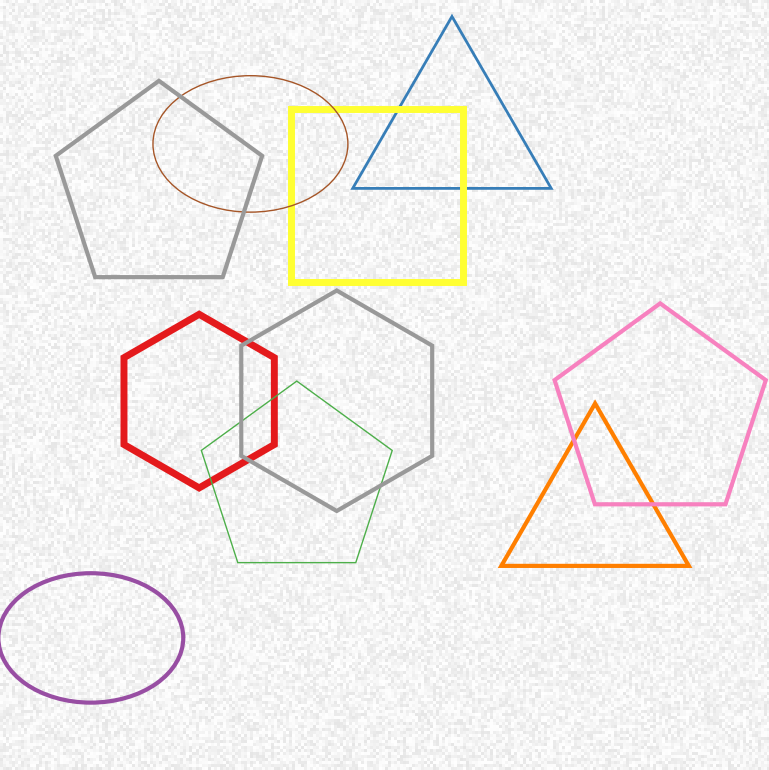[{"shape": "hexagon", "thickness": 2.5, "radius": 0.56, "center": [0.259, 0.479]}, {"shape": "triangle", "thickness": 1, "radius": 0.74, "center": [0.587, 0.83]}, {"shape": "pentagon", "thickness": 0.5, "radius": 0.65, "center": [0.385, 0.375]}, {"shape": "oval", "thickness": 1.5, "radius": 0.6, "center": [0.118, 0.172]}, {"shape": "triangle", "thickness": 1.5, "radius": 0.7, "center": [0.773, 0.335]}, {"shape": "square", "thickness": 2.5, "radius": 0.56, "center": [0.49, 0.746]}, {"shape": "oval", "thickness": 0.5, "radius": 0.63, "center": [0.325, 0.813]}, {"shape": "pentagon", "thickness": 1.5, "radius": 0.72, "center": [0.857, 0.462]}, {"shape": "pentagon", "thickness": 1.5, "radius": 0.7, "center": [0.206, 0.754]}, {"shape": "hexagon", "thickness": 1.5, "radius": 0.72, "center": [0.437, 0.48]}]